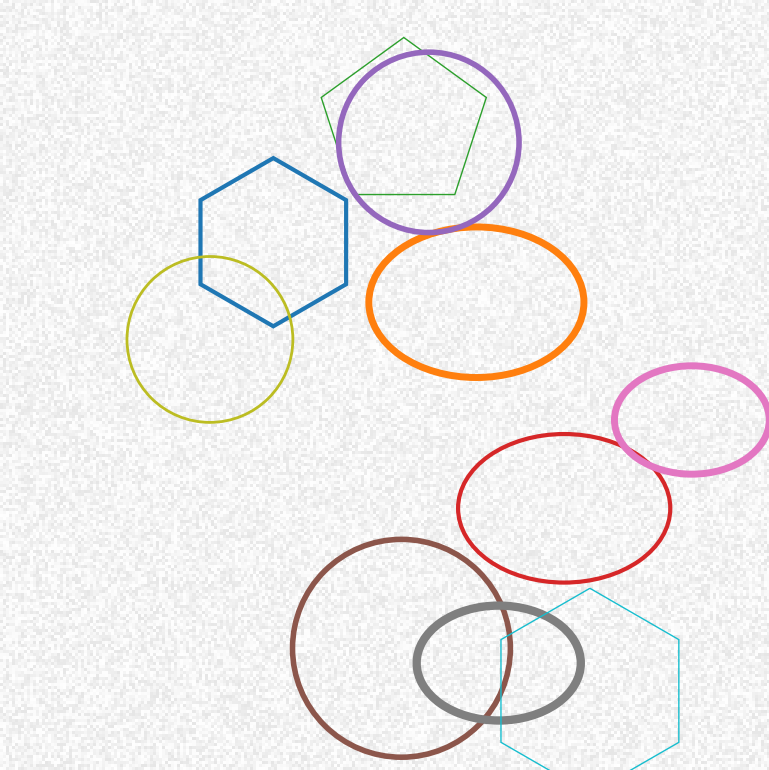[{"shape": "hexagon", "thickness": 1.5, "radius": 0.55, "center": [0.355, 0.685]}, {"shape": "oval", "thickness": 2.5, "radius": 0.7, "center": [0.619, 0.607]}, {"shape": "pentagon", "thickness": 0.5, "radius": 0.56, "center": [0.524, 0.839]}, {"shape": "oval", "thickness": 1.5, "radius": 0.69, "center": [0.733, 0.34]}, {"shape": "circle", "thickness": 2, "radius": 0.59, "center": [0.557, 0.815]}, {"shape": "circle", "thickness": 2, "radius": 0.71, "center": [0.521, 0.158]}, {"shape": "oval", "thickness": 2.5, "radius": 0.5, "center": [0.899, 0.455]}, {"shape": "oval", "thickness": 3, "radius": 0.53, "center": [0.648, 0.139]}, {"shape": "circle", "thickness": 1, "radius": 0.54, "center": [0.273, 0.559]}, {"shape": "hexagon", "thickness": 0.5, "radius": 0.67, "center": [0.766, 0.103]}]